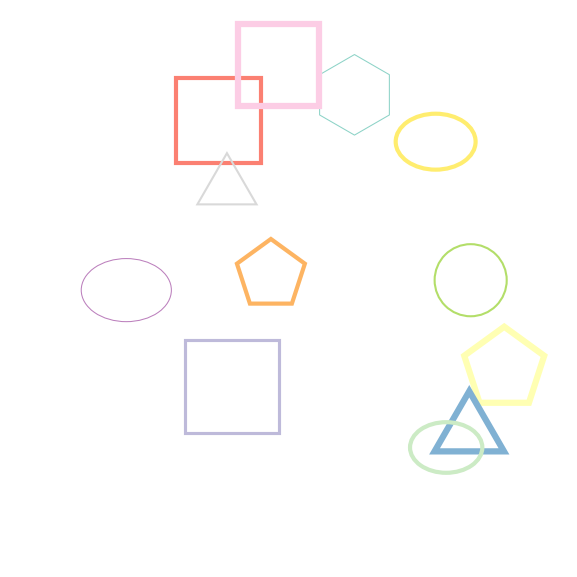[{"shape": "hexagon", "thickness": 0.5, "radius": 0.35, "center": [0.614, 0.835]}, {"shape": "pentagon", "thickness": 3, "radius": 0.36, "center": [0.873, 0.361]}, {"shape": "square", "thickness": 1.5, "radius": 0.41, "center": [0.402, 0.33]}, {"shape": "square", "thickness": 2, "radius": 0.37, "center": [0.378, 0.79]}, {"shape": "triangle", "thickness": 3, "radius": 0.35, "center": [0.813, 0.252]}, {"shape": "pentagon", "thickness": 2, "radius": 0.31, "center": [0.469, 0.523]}, {"shape": "circle", "thickness": 1, "radius": 0.31, "center": [0.815, 0.514]}, {"shape": "square", "thickness": 3, "radius": 0.35, "center": [0.482, 0.887]}, {"shape": "triangle", "thickness": 1, "radius": 0.3, "center": [0.393, 0.675]}, {"shape": "oval", "thickness": 0.5, "radius": 0.39, "center": [0.219, 0.497]}, {"shape": "oval", "thickness": 2, "radius": 0.31, "center": [0.773, 0.224]}, {"shape": "oval", "thickness": 2, "radius": 0.35, "center": [0.754, 0.754]}]